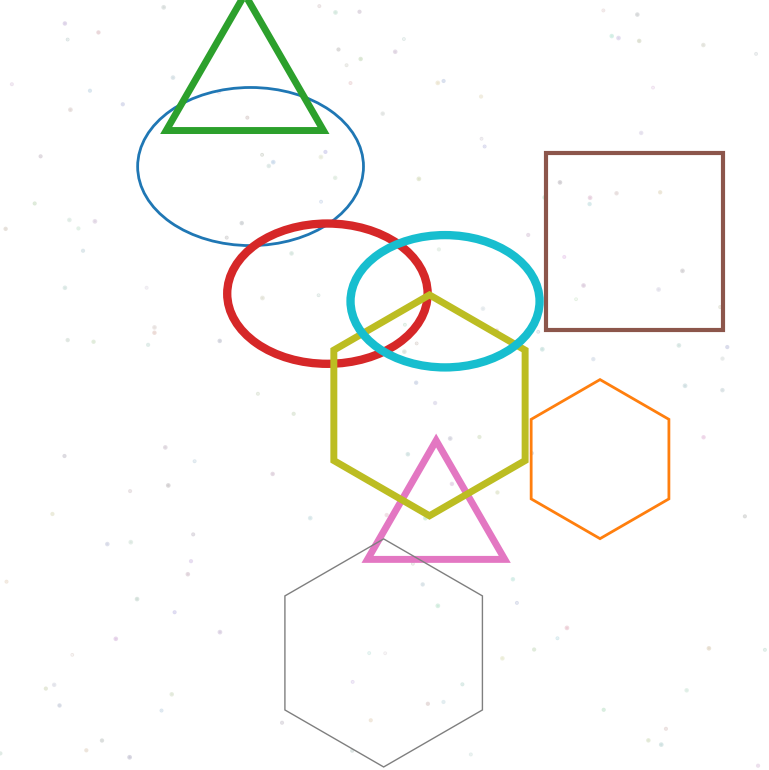[{"shape": "oval", "thickness": 1, "radius": 0.73, "center": [0.325, 0.784]}, {"shape": "hexagon", "thickness": 1, "radius": 0.52, "center": [0.779, 0.404]}, {"shape": "triangle", "thickness": 2.5, "radius": 0.59, "center": [0.318, 0.889]}, {"shape": "oval", "thickness": 3, "radius": 0.65, "center": [0.425, 0.619]}, {"shape": "square", "thickness": 1.5, "radius": 0.58, "center": [0.824, 0.686]}, {"shape": "triangle", "thickness": 2.5, "radius": 0.51, "center": [0.566, 0.325]}, {"shape": "hexagon", "thickness": 0.5, "radius": 0.74, "center": [0.498, 0.152]}, {"shape": "hexagon", "thickness": 2.5, "radius": 0.72, "center": [0.558, 0.474]}, {"shape": "oval", "thickness": 3, "radius": 0.61, "center": [0.578, 0.609]}]